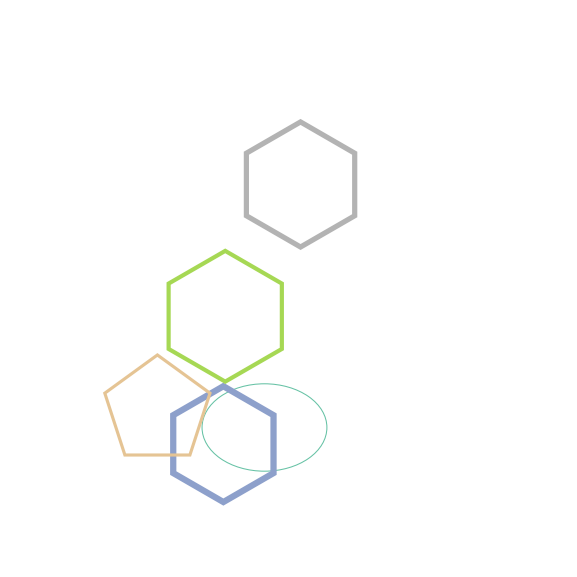[{"shape": "oval", "thickness": 0.5, "radius": 0.54, "center": [0.458, 0.259]}, {"shape": "hexagon", "thickness": 3, "radius": 0.5, "center": [0.387, 0.23]}, {"shape": "hexagon", "thickness": 2, "radius": 0.57, "center": [0.39, 0.452]}, {"shape": "pentagon", "thickness": 1.5, "radius": 0.48, "center": [0.273, 0.289]}, {"shape": "hexagon", "thickness": 2.5, "radius": 0.54, "center": [0.52, 0.68]}]